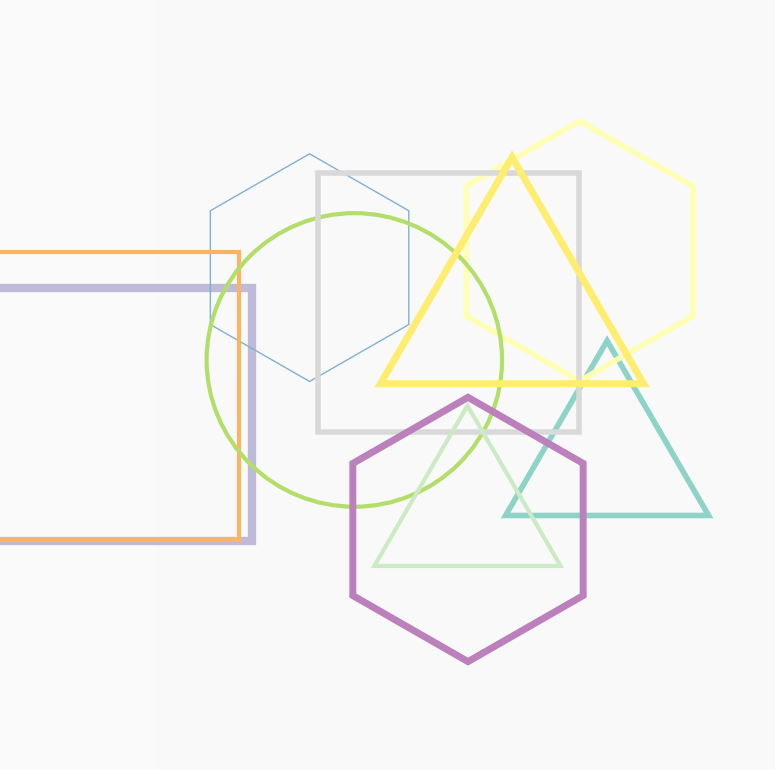[{"shape": "triangle", "thickness": 2, "radius": 0.76, "center": [0.783, 0.406]}, {"shape": "hexagon", "thickness": 2, "radius": 0.84, "center": [0.748, 0.674]}, {"shape": "square", "thickness": 3, "radius": 0.82, "center": [0.162, 0.462]}, {"shape": "hexagon", "thickness": 0.5, "radius": 0.74, "center": [0.399, 0.652]}, {"shape": "square", "thickness": 1.5, "radius": 0.94, "center": [0.121, 0.486]}, {"shape": "circle", "thickness": 1.5, "radius": 0.95, "center": [0.457, 0.533]}, {"shape": "square", "thickness": 2, "radius": 0.84, "center": [0.579, 0.607]}, {"shape": "hexagon", "thickness": 2.5, "radius": 0.86, "center": [0.604, 0.312]}, {"shape": "triangle", "thickness": 1.5, "radius": 0.69, "center": [0.603, 0.334]}, {"shape": "triangle", "thickness": 2.5, "radius": 0.98, "center": [0.661, 0.6]}]